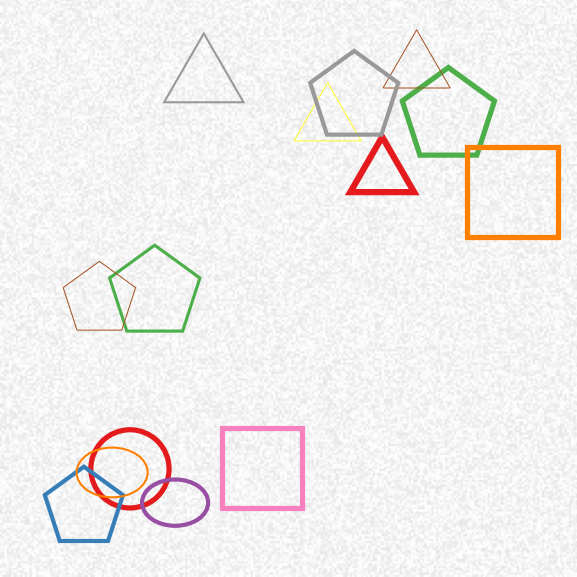[{"shape": "triangle", "thickness": 3, "radius": 0.32, "center": [0.662, 0.698]}, {"shape": "circle", "thickness": 2.5, "radius": 0.34, "center": [0.225, 0.187]}, {"shape": "pentagon", "thickness": 2, "radius": 0.36, "center": [0.145, 0.12]}, {"shape": "pentagon", "thickness": 1.5, "radius": 0.41, "center": [0.268, 0.492]}, {"shape": "pentagon", "thickness": 2.5, "radius": 0.42, "center": [0.776, 0.798]}, {"shape": "oval", "thickness": 2, "radius": 0.29, "center": [0.303, 0.129]}, {"shape": "oval", "thickness": 1, "radius": 0.31, "center": [0.194, 0.181]}, {"shape": "square", "thickness": 2.5, "radius": 0.39, "center": [0.888, 0.667]}, {"shape": "triangle", "thickness": 0.5, "radius": 0.34, "center": [0.567, 0.789]}, {"shape": "pentagon", "thickness": 0.5, "radius": 0.33, "center": [0.172, 0.481]}, {"shape": "triangle", "thickness": 0.5, "radius": 0.34, "center": [0.721, 0.88]}, {"shape": "square", "thickness": 2.5, "radius": 0.35, "center": [0.454, 0.189]}, {"shape": "triangle", "thickness": 1, "radius": 0.4, "center": [0.353, 0.862]}, {"shape": "pentagon", "thickness": 2, "radius": 0.4, "center": [0.613, 0.831]}]